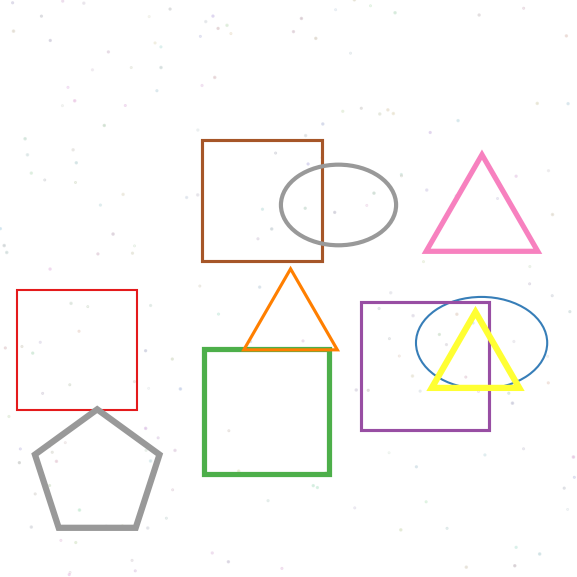[{"shape": "square", "thickness": 1, "radius": 0.52, "center": [0.133, 0.393]}, {"shape": "oval", "thickness": 1, "radius": 0.57, "center": [0.834, 0.405]}, {"shape": "square", "thickness": 2.5, "radius": 0.54, "center": [0.462, 0.287]}, {"shape": "square", "thickness": 1.5, "radius": 0.55, "center": [0.736, 0.365]}, {"shape": "triangle", "thickness": 1.5, "radius": 0.47, "center": [0.503, 0.44]}, {"shape": "triangle", "thickness": 3, "radius": 0.44, "center": [0.823, 0.371]}, {"shape": "square", "thickness": 1.5, "radius": 0.52, "center": [0.454, 0.652]}, {"shape": "triangle", "thickness": 2.5, "radius": 0.56, "center": [0.835, 0.62]}, {"shape": "pentagon", "thickness": 3, "radius": 0.57, "center": [0.168, 0.177]}, {"shape": "oval", "thickness": 2, "radius": 0.5, "center": [0.586, 0.644]}]